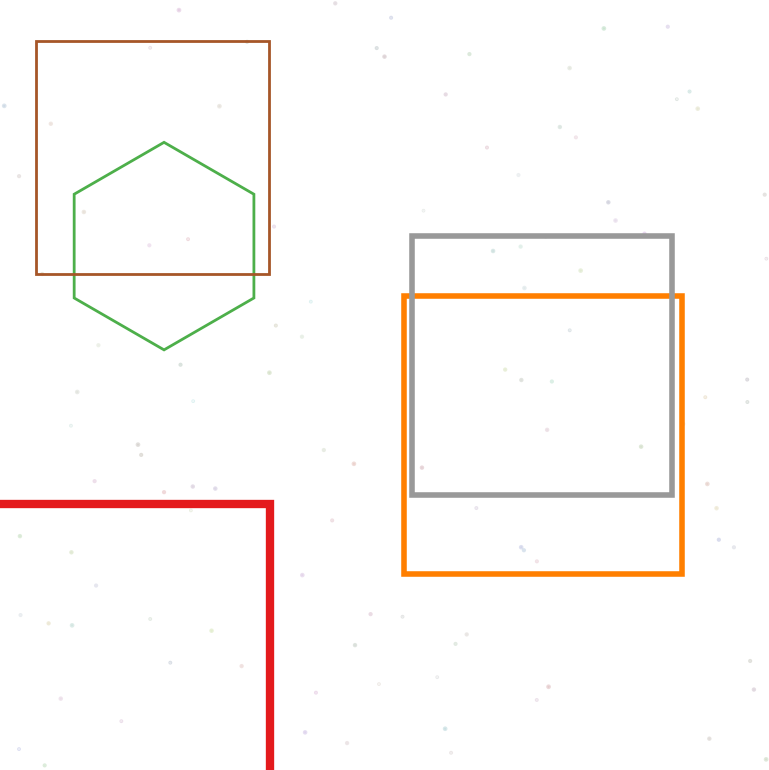[{"shape": "square", "thickness": 3, "radius": 0.98, "center": [0.154, 0.149]}, {"shape": "hexagon", "thickness": 1, "radius": 0.67, "center": [0.213, 0.68]}, {"shape": "square", "thickness": 2, "radius": 0.9, "center": [0.705, 0.435]}, {"shape": "square", "thickness": 1, "radius": 0.76, "center": [0.198, 0.795]}, {"shape": "square", "thickness": 2, "radius": 0.84, "center": [0.704, 0.525]}]